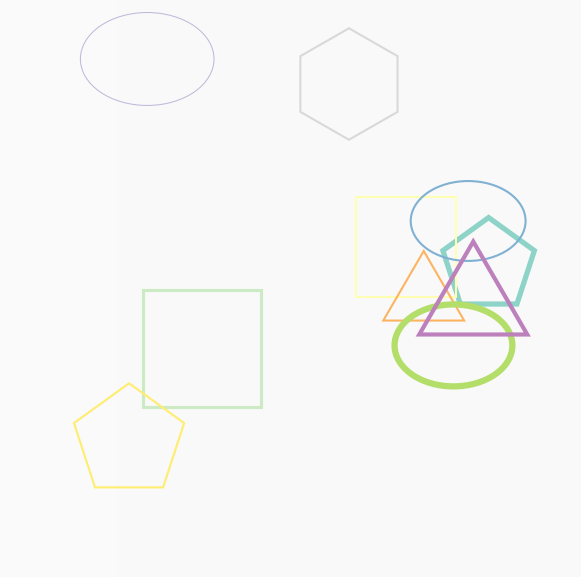[{"shape": "pentagon", "thickness": 2.5, "radius": 0.41, "center": [0.841, 0.54]}, {"shape": "square", "thickness": 1, "radius": 0.43, "center": [0.698, 0.572]}, {"shape": "oval", "thickness": 0.5, "radius": 0.57, "center": [0.253, 0.897]}, {"shape": "oval", "thickness": 1, "radius": 0.49, "center": [0.805, 0.616]}, {"shape": "triangle", "thickness": 1, "radius": 0.4, "center": [0.729, 0.484]}, {"shape": "oval", "thickness": 3, "radius": 0.51, "center": [0.78, 0.401]}, {"shape": "hexagon", "thickness": 1, "radius": 0.48, "center": [0.6, 0.854]}, {"shape": "triangle", "thickness": 2, "radius": 0.54, "center": [0.814, 0.474]}, {"shape": "square", "thickness": 1.5, "radius": 0.51, "center": [0.347, 0.396]}, {"shape": "pentagon", "thickness": 1, "radius": 0.5, "center": [0.222, 0.236]}]